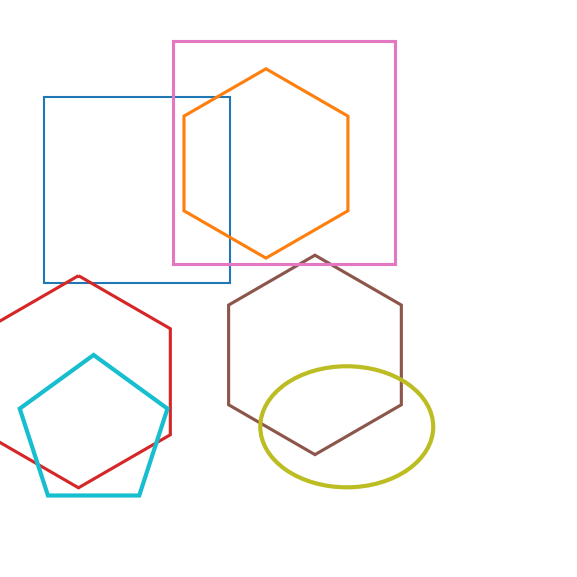[{"shape": "square", "thickness": 1, "radius": 0.81, "center": [0.238, 0.67]}, {"shape": "hexagon", "thickness": 1.5, "radius": 0.82, "center": [0.461, 0.716]}, {"shape": "hexagon", "thickness": 1.5, "radius": 0.92, "center": [0.136, 0.338]}, {"shape": "hexagon", "thickness": 1.5, "radius": 0.86, "center": [0.545, 0.385]}, {"shape": "square", "thickness": 1.5, "radius": 0.96, "center": [0.491, 0.735]}, {"shape": "oval", "thickness": 2, "radius": 0.75, "center": [0.6, 0.26]}, {"shape": "pentagon", "thickness": 2, "radius": 0.67, "center": [0.162, 0.25]}]